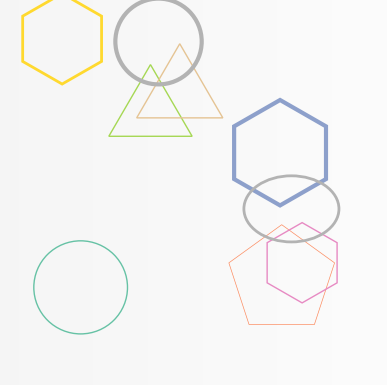[{"shape": "circle", "thickness": 1, "radius": 0.6, "center": [0.208, 0.254]}, {"shape": "pentagon", "thickness": 0.5, "radius": 0.72, "center": [0.727, 0.273]}, {"shape": "hexagon", "thickness": 3, "radius": 0.68, "center": [0.723, 0.603]}, {"shape": "hexagon", "thickness": 1, "radius": 0.52, "center": [0.78, 0.318]}, {"shape": "triangle", "thickness": 1, "radius": 0.62, "center": [0.388, 0.708]}, {"shape": "hexagon", "thickness": 2, "radius": 0.59, "center": [0.16, 0.899]}, {"shape": "triangle", "thickness": 1, "radius": 0.64, "center": [0.464, 0.758]}, {"shape": "oval", "thickness": 2, "radius": 0.61, "center": [0.752, 0.457]}, {"shape": "circle", "thickness": 3, "radius": 0.56, "center": [0.409, 0.892]}]